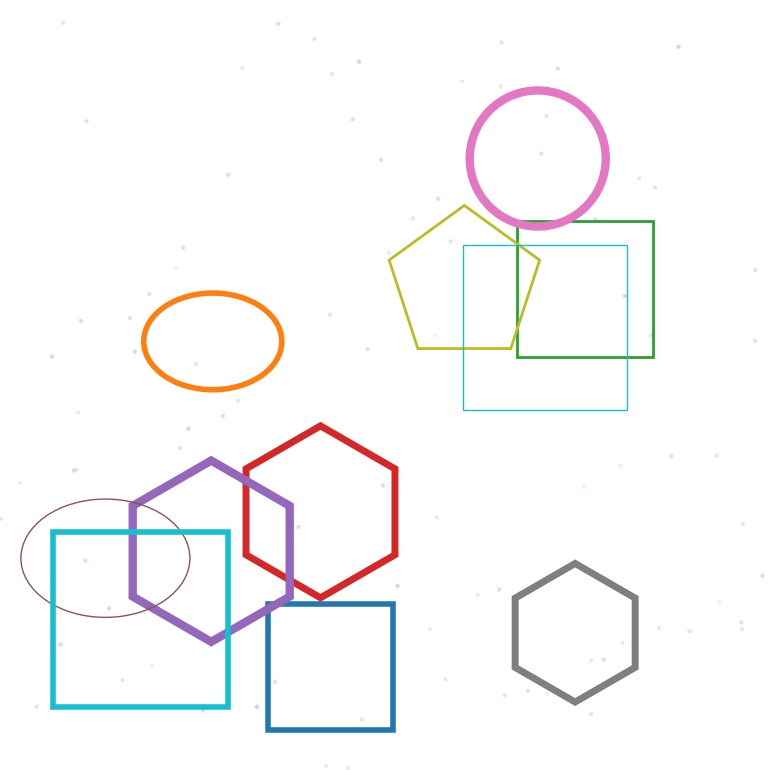[{"shape": "square", "thickness": 2, "radius": 0.41, "center": [0.429, 0.134]}, {"shape": "oval", "thickness": 2, "radius": 0.45, "center": [0.276, 0.557]}, {"shape": "square", "thickness": 1, "radius": 0.44, "center": [0.76, 0.625]}, {"shape": "hexagon", "thickness": 2.5, "radius": 0.56, "center": [0.416, 0.335]}, {"shape": "hexagon", "thickness": 3, "radius": 0.59, "center": [0.274, 0.284]}, {"shape": "oval", "thickness": 0.5, "radius": 0.55, "center": [0.137, 0.275]}, {"shape": "circle", "thickness": 3, "radius": 0.44, "center": [0.698, 0.794]}, {"shape": "hexagon", "thickness": 2.5, "radius": 0.45, "center": [0.747, 0.178]}, {"shape": "pentagon", "thickness": 1, "radius": 0.51, "center": [0.603, 0.63]}, {"shape": "square", "thickness": 0.5, "radius": 0.53, "center": [0.708, 0.575]}, {"shape": "square", "thickness": 2, "radius": 0.57, "center": [0.182, 0.195]}]